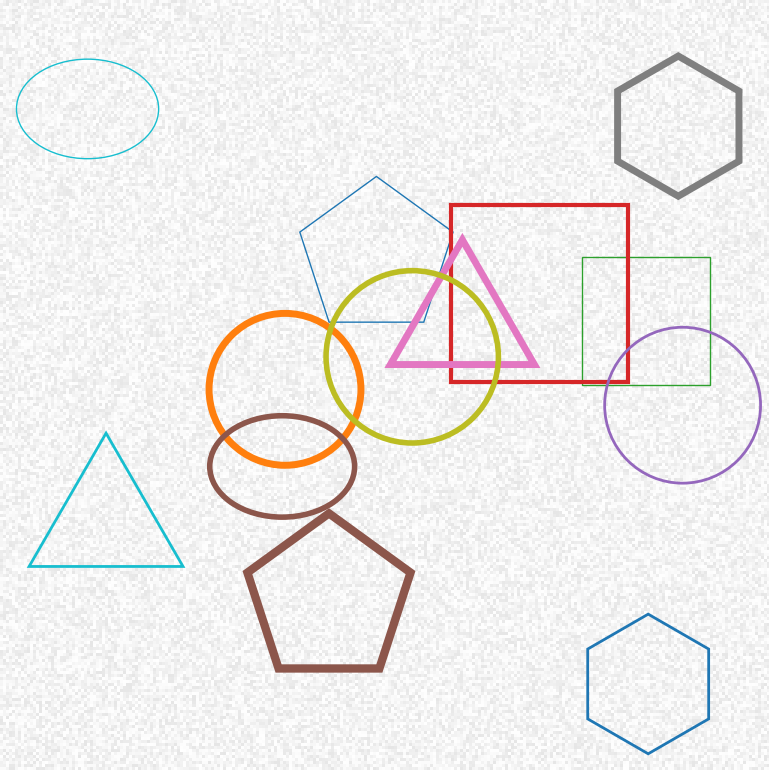[{"shape": "pentagon", "thickness": 0.5, "radius": 0.52, "center": [0.489, 0.666]}, {"shape": "hexagon", "thickness": 1, "radius": 0.45, "center": [0.842, 0.112]}, {"shape": "circle", "thickness": 2.5, "radius": 0.49, "center": [0.37, 0.494]}, {"shape": "square", "thickness": 0.5, "radius": 0.42, "center": [0.839, 0.584]}, {"shape": "square", "thickness": 1.5, "radius": 0.58, "center": [0.7, 0.619]}, {"shape": "circle", "thickness": 1, "radius": 0.51, "center": [0.887, 0.474]}, {"shape": "pentagon", "thickness": 3, "radius": 0.56, "center": [0.427, 0.222]}, {"shape": "oval", "thickness": 2, "radius": 0.47, "center": [0.366, 0.394]}, {"shape": "triangle", "thickness": 2.5, "radius": 0.54, "center": [0.601, 0.581]}, {"shape": "hexagon", "thickness": 2.5, "radius": 0.45, "center": [0.881, 0.836]}, {"shape": "circle", "thickness": 2, "radius": 0.56, "center": [0.535, 0.537]}, {"shape": "oval", "thickness": 0.5, "radius": 0.46, "center": [0.114, 0.859]}, {"shape": "triangle", "thickness": 1, "radius": 0.58, "center": [0.138, 0.322]}]